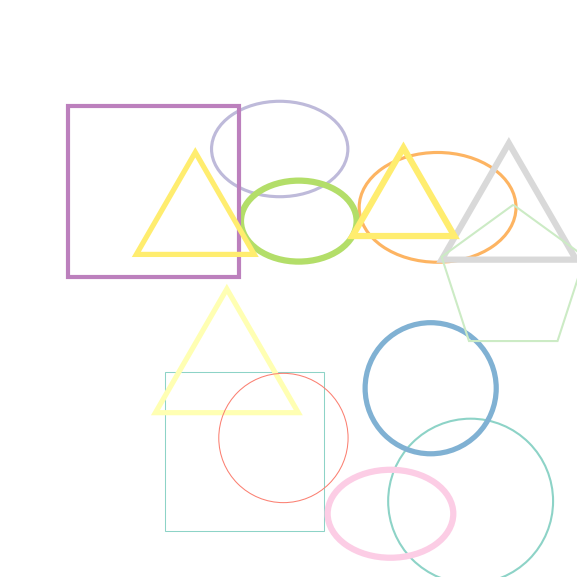[{"shape": "square", "thickness": 0.5, "radius": 0.69, "center": [0.424, 0.217]}, {"shape": "circle", "thickness": 1, "radius": 0.71, "center": [0.815, 0.131]}, {"shape": "triangle", "thickness": 2.5, "radius": 0.71, "center": [0.393, 0.356]}, {"shape": "oval", "thickness": 1.5, "radius": 0.59, "center": [0.484, 0.741]}, {"shape": "circle", "thickness": 0.5, "radius": 0.56, "center": [0.491, 0.241]}, {"shape": "circle", "thickness": 2.5, "radius": 0.57, "center": [0.746, 0.327]}, {"shape": "oval", "thickness": 1.5, "radius": 0.68, "center": [0.758, 0.64]}, {"shape": "oval", "thickness": 3, "radius": 0.5, "center": [0.517, 0.616]}, {"shape": "oval", "thickness": 3, "radius": 0.54, "center": [0.676, 0.11]}, {"shape": "triangle", "thickness": 3, "radius": 0.67, "center": [0.881, 0.617]}, {"shape": "square", "thickness": 2, "radius": 0.74, "center": [0.265, 0.667]}, {"shape": "pentagon", "thickness": 1, "radius": 0.65, "center": [0.889, 0.514]}, {"shape": "triangle", "thickness": 2.5, "radius": 0.59, "center": [0.338, 0.618]}, {"shape": "triangle", "thickness": 3, "radius": 0.51, "center": [0.699, 0.641]}]